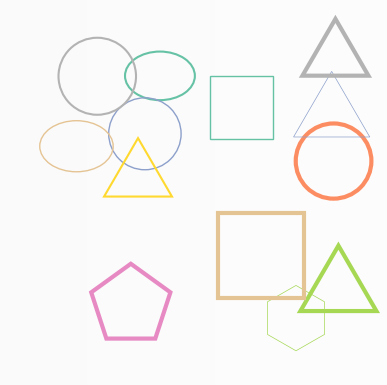[{"shape": "square", "thickness": 1, "radius": 0.4, "center": [0.624, 0.721]}, {"shape": "oval", "thickness": 1.5, "radius": 0.45, "center": [0.413, 0.803]}, {"shape": "circle", "thickness": 3, "radius": 0.49, "center": [0.861, 0.582]}, {"shape": "triangle", "thickness": 0.5, "radius": 0.57, "center": [0.856, 0.701]}, {"shape": "circle", "thickness": 1, "radius": 0.47, "center": [0.374, 0.653]}, {"shape": "pentagon", "thickness": 3, "radius": 0.54, "center": [0.338, 0.207]}, {"shape": "triangle", "thickness": 3, "radius": 0.57, "center": [0.873, 0.249]}, {"shape": "hexagon", "thickness": 0.5, "radius": 0.42, "center": [0.764, 0.174]}, {"shape": "triangle", "thickness": 1.5, "radius": 0.51, "center": [0.356, 0.54]}, {"shape": "oval", "thickness": 1, "radius": 0.47, "center": [0.197, 0.62]}, {"shape": "square", "thickness": 3, "radius": 0.55, "center": [0.675, 0.337]}, {"shape": "circle", "thickness": 1.5, "radius": 0.5, "center": [0.251, 0.802]}, {"shape": "triangle", "thickness": 3, "radius": 0.49, "center": [0.866, 0.853]}]